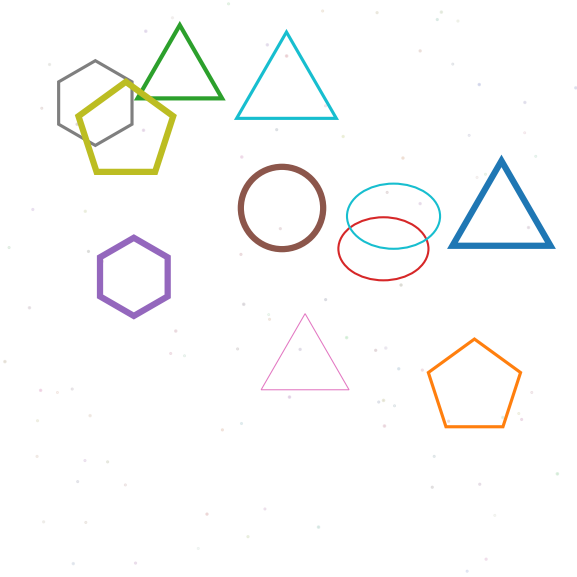[{"shape": "triangle", "thickness": 3, "radius": 0.49, "center": [0.868, 0.623]}, {"shape": "pentagon", "thickness": 1.5, "radius": 0.42, "center": [0.822, 0.328]}, {"shape": "triangle", "thickness": 2, "radius": 0.42, "center": [0.311, 0.871]}, {"shape": "oval", "thickness": 1, "radius": 0.39, "center": [0.664, 0.568]}, {"shape": "hexagon", "thickness": 3, "radius": 0.34, "center": [0.232, 0.52]}, {"shape": "circle", "thickness": 3, "radius": 0.36, "center": [0.488, 0.639]}, {"shape": "triangle", "thickness": 0.5, "radius": 0.44, "center": [0.528, 0.368]}, {"shape": "hexagon", "thickness": 1.5, "radius": 0.37, "center": [0.165, 0.821]}, {"shape": "pentagon", "thickness": 3, "radius": 0.43, "center": [0.218, 0.771]}, {"shape": "oval", "thickness": 1, "radius": 0.4, "center": [0.681, 0.625]}, {"shape": "triangle", "thickness": 1.5, "radius": 0.5, "center": [0.496, 0.844]}]